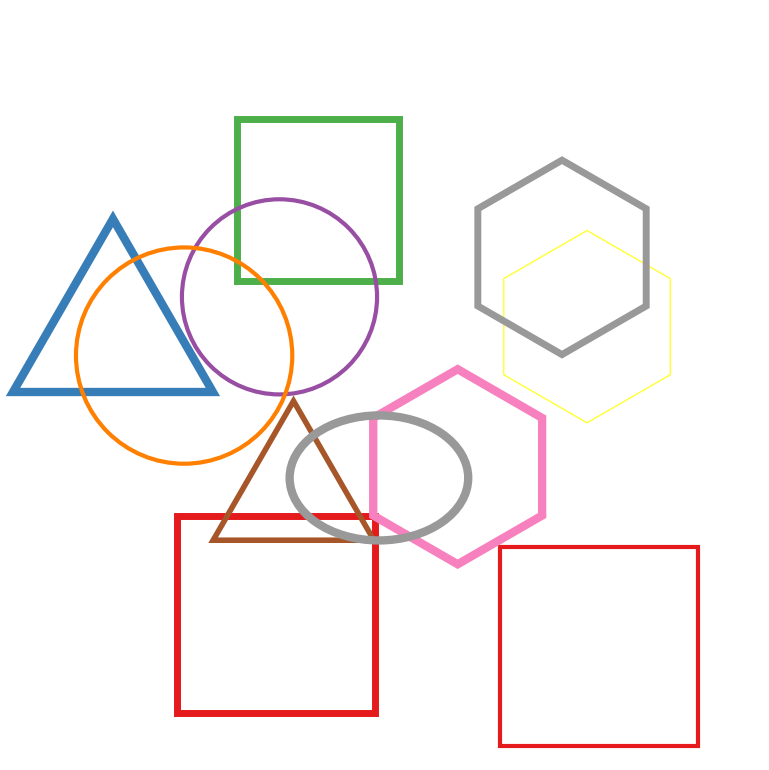[{"shape": "square", "thickness": 1.5, "radius": 0.64, "center": [0.777, 0.16]}, {"shape": "square", "thickness": 2.5, "radius": 0.64, "center": [0.359, 0.202]}, {"shape": "triangle", "thickness": 3, "radius": 0.75, "center": [0.147, 0.566]}, {"shape": "square", "thickness": 2.5, "radius": 0.53, "center": [0.412, 0.74]}, {"shape": "circle", "thickness": 1.5, "radius": 0.63, "center": [0.363, 0.614]}, {"shape": "circle", "thickness": 1.5, "radius": 0.7, "center": [0.239, 0.538]}, {"shape": "hexagon", "thickness": 0.5, "radius": 0.62, "center": [0.762, 0.576]}, {"shape": "triangle", "thickness": 2, "radius": 0.6, "center": [0.381, 0.359]}, {"shape": "hexagon", "thickness": 3, "radius": 0.63, "center": [0.594, 0.394]}, {"shape": "hexagon", "thickness": 2.5, "radius": 0.63, "center": [0.73, 0.666]}, {"shape": "oval", "thickness": 3, "radius": 0.58, "center": [0.492, 0.379]}]